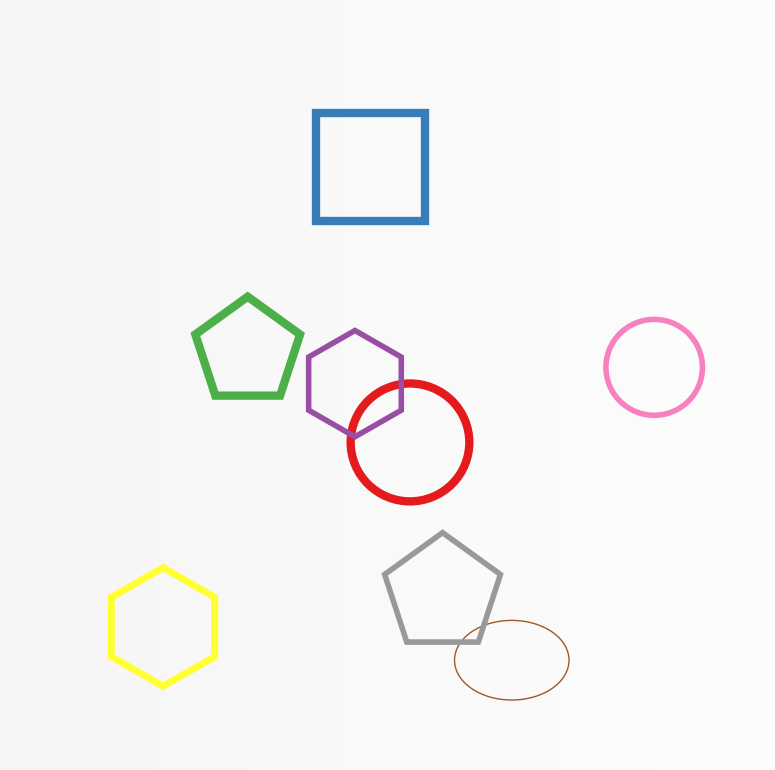[{"shape": "circle", "thickness": 3, "radius": 0.38, "center": [0.529, 0.425]}, {"shape": "square", "thickness": 3, "radius": 0.35, "center": [0.479, 0.784]}, {"shape": "pentagon", "thickness": 3, "radius": 0.36, "center": [0.32, 0.544]}, {"shape": "hexagon", "thickness": 2, "radius": 0.35, "center": [0.458, 0.502]}, {"shape": "hexagon", "thickness": 2.5, "radius": 0.39, "center": [0.21, 0.186]}, {"shape": "oval", "thickness": 0.5, "radius": 0.37, "center": [0.66, 0.143]}, {"shape": "circle", "thickness": 2, "radius": 0.31, "center": [0.844, 0.523]}, {"shape": "pentagon", "thickness": 2, "radius": 0.39, "center": [0.571, 0.23]}]